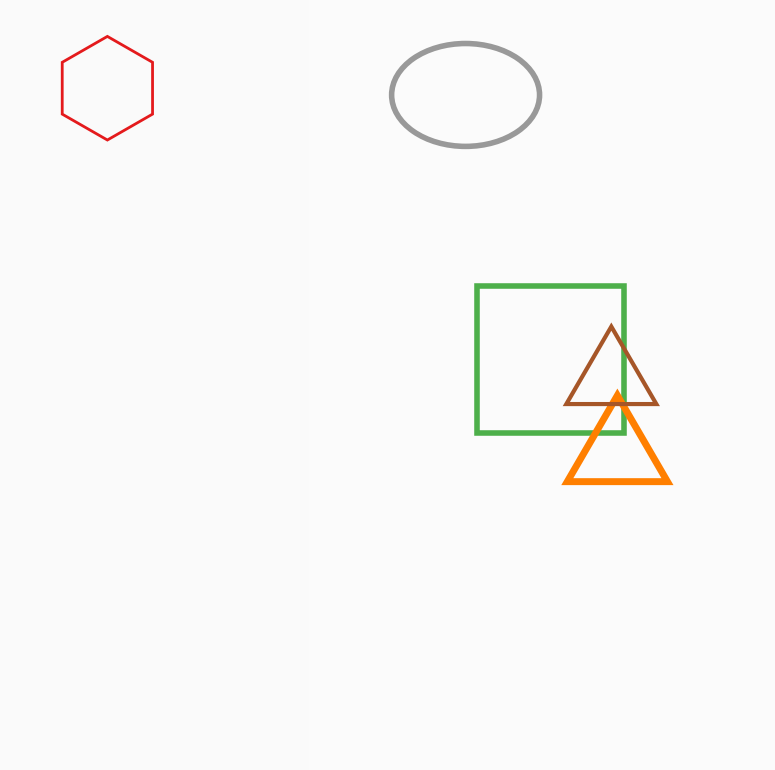[{"shape": "hexagon", "thickness": 1, "radius": 0.34, "center": [0.139, 0.885]}, {"shape": "square", "thickness": 2, "radius": 0.48, "center": [0.71, 0.533]}, {"shape": "triangle", "thickness": 2.5, "radius": 0.37, "center": [0.797, 0.412]}, {"shape": "triangle", "thickness": 1.5, "radius": 0.34, "center": [0.789, 0.509]}, {"shape": "oval", "thickness": 2, "radius": 0.48, "center": [0.601, 0.877]}]